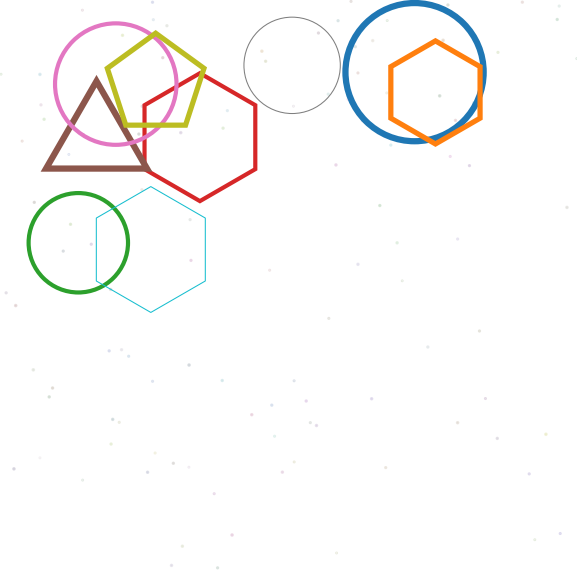[{"shape": "circle", "thickness": 3, "radius": 0.6, "center": [0.718, 0.874]}, {"shape": "hexagon", "thickness": 2.5, "radius": 0.45, "center": [0.754, 0.839]}, {"shape": "circle", "thickness": 2, "radius": 0.43, "center": [0.136, 0.579]}, {"shape": "hexagon", "thickness": 2, "radius": 0.55, "center": [0.346, 0.762]}, {"shape": "triangle", "thickness": 3, "radius": 0.5, "center": [0.167, 0.758]}, {"shape": "circle", "thickness": 2, "radius": 0.53, "center": [0.2, 0.854]}, {"shape": "circle", "thickness": 0.5, "radius": 0.42, "center": [0.506, 0.886]}, {"shape": "pentagon", "thickness": 2.5, "radius": 0.44, "center": [0.27, 0.854]}, {"shape": "hexagon", "thickness": 0.5, "radius": 0.54, "center": [0.261, 0.567]}]